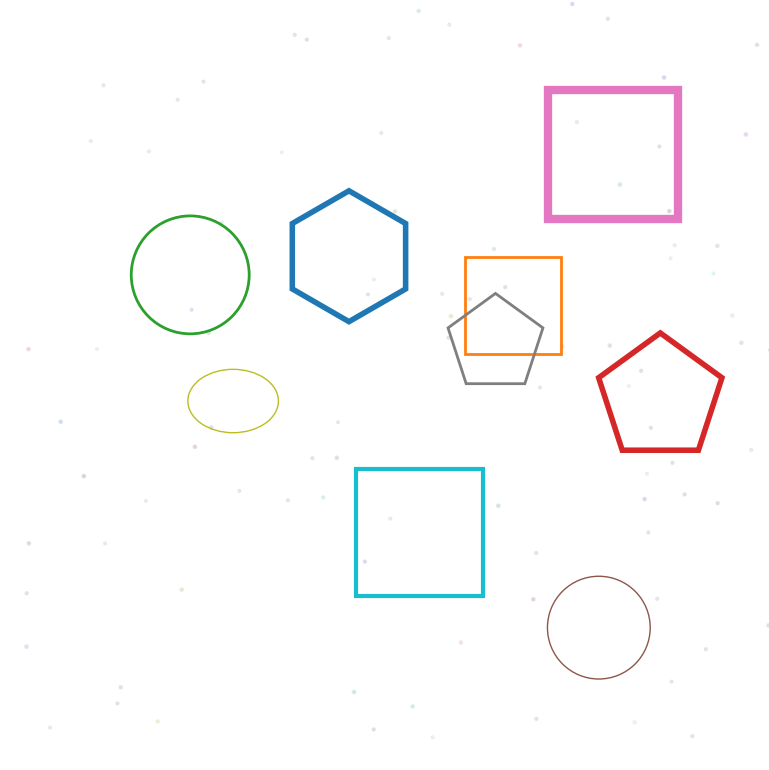[{"shape": "hexagon", "thickness": 2, "radius": 0.42, "center": [0.453, 0.667]}, {"shape": "square", "thickness": 1, "radius": 0.31, "center": [0.666, 0.604]}, {"shape": "circle", "thickness": 1, "radius": 0.38, "center": [0.247, 0.643]}, {"shape": "pentagon", "thickness": 2, "radius": 0.42, "center": [0.858, 0.483]}, {"shape": "circle", "thickness": 0.5, "radius": 0.33, "center": [0.778, 0.185]}, {"shape": "square", "thickness": 3, "radius": 0.42, "center": [0.796, 0.8]}, {"shape": "pentagon", "thickness": 1, "radius": 0.32, "center": [0.644, 0.554]}, {"shape": "oval", "thickness": 0.5, "radius": 0.29, "center": [0.303, 0.479]}, {"shape": "square", "thickness": 1.5, "radius": 0.41, "center": [0.544, 0.308]}]